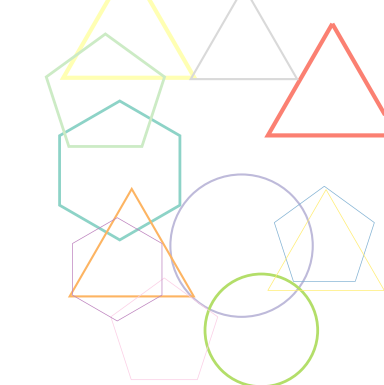[{"shape": "hexagon", "thickness": 2, "radius": 0.9, "center": [0.311, 0.557]}, {"shape": "triangle", "thickness": 3, "radius": 0.98, "center": [0.335, 0.896]}, {"shape": "circle", "thickness": 1.5, "radius": 0.92, "center": [0.627, 0.362]}, {"shape": "triangle", "thickness": 3, "radius": 0.97, "center": [0.863, 0.745]}, {"shape": "pentagon", "thickness": 0.5, "radius": 0.68, "center": [0.842, 0.38]}, {"shape": "triangle", "thickness": 1.5, "radius": 0.93, "center": [0.342, 0.323]}, {"shape": "circle", "thickness": 2, "radius": 0.73, "center": [0.679, 0.142]}, {"shape": "pentagon", "thickness": 0.5, "radius": 0.73, "center": [0.427, 0.132]}, {"shape": "triangle", "thickness": 1.5, "radius": 0.8, "center": [0.634, 0.874]}, {"shape": "hexagon", "thickness": 0.5, "radius": 0.67, "center": [0.305, 0.3]}, {"shape": "pentagon", "thickness": 2, "radius": 0.81, "center": [0.274, 0.75]}, {"shape": "triangle", "thickness": 0.5, "radius": 0.87, "center": [0.847, 0.333]}]